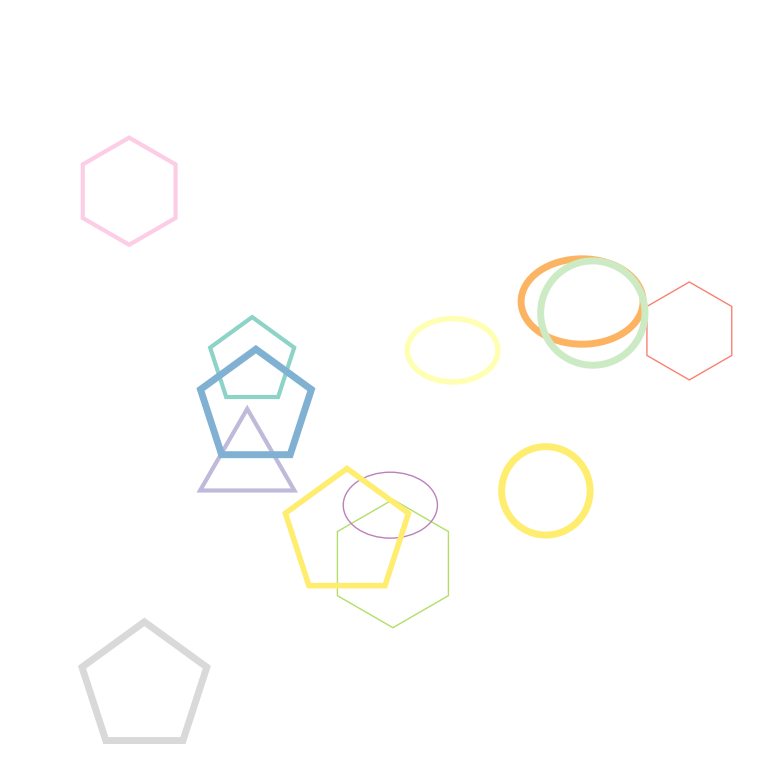[{"shape": "pentagon", "thickness": 1.5, "radius": 0.29, "center": [0.327, 0.531]}, {"shape": "oval", "thickness": 2, "radius": 0.29, "center": [0.588, 0.545]}, {"shape": "triangle", "thickness": 1.5, "radius": 0.35, "center": [0.321, 0.398]}, {"shape": "hexagon", "thickness": 0.5, "radius": 0.32, "center": [0.895, 0.57]}, {"shape": "pentagon", "thickness": 2.5, "radius": 0.38, "center": [0.332, 0.471]}, {"shape": "oval", "thickness": 2.5, "radius": 0.4, "center": [0.756, 0.608]}, {"shape": "hexagon", "thickness": 0.5, "radius": 0.42, "center": [0.51, 0.268]}, {"shape": "hexagon", "thickness": 1.5, "radius": 0.35, "center": [0.168, 0.752]}, {"shape": "pentagon", "thickness": 2.5, "radius": 0.43, "center": [0.188, 0.107]}, {"shape": "oval", "thickness": 0.5, "radius": 0.31, "center": [0.507, 0.344]}, {"shape": "circle", "thickness": 2.5, "radius": 0.34, "center": [0.77, 0.593]}, {"shape": "circle", "thickness": 2.5, "radius": 0.29, "center": [0.709, 0.363]}, {"shape": "pentagon", "thickness": 2, "radius": 0.42, "center": [0.451, 0.307]}]